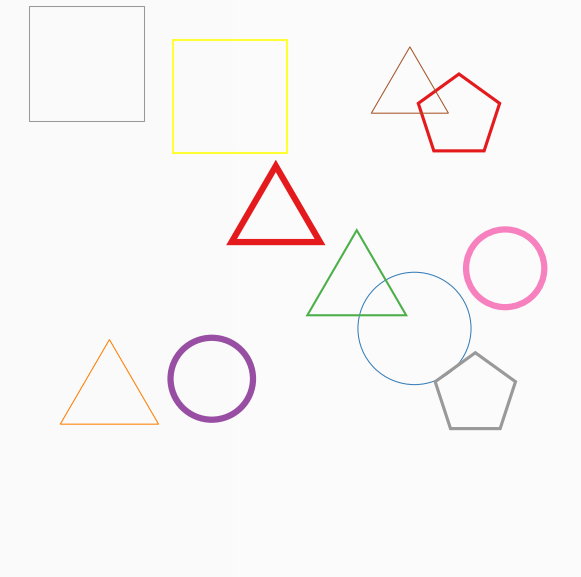[{"shape": "triangle", "thickness": 3, "radius": 0.44, "center": [0.475, 0.624]}, {"shape": "pentagon", "thickness": 1.5, "radius": 0.37, "center": [0.79, 0.797]}, {"shape": "circle", "thickness": 0.5, "radius": 0.49, "center": [0.713, 0.43]}, {"shape": "triangle", "thickness": 1, "radius": 0.49, "center": [0.614, 0.502]}, {"shape": "circle", "thickness": 3, "radius": 0.35, "center": [0.364, 0.343]}, {"shape": "triangle", "thickness": 0.5, "radius": 0.49, "center": [0.188, 0.313]}, {"shape": "square", "thickness": 1, "radius": 0.49, "center": [0.396, 0.833]}, {"shape": "triangle", "thickness": 0.5, "radius": 0.38, "center": [0.705, 0.841]}, {"shape": "circle", "thickness": 3, "radius": 0.34, "center": [0.869, 0.535]}, {"shape": "square", "thickness": 0.5, "radius": 0.5, "center": [0.149, 0.889]}, {"shape": "pentagon", "thickness": 1.5, "radius": 0.36, "center": [0.818, 0.316]}]